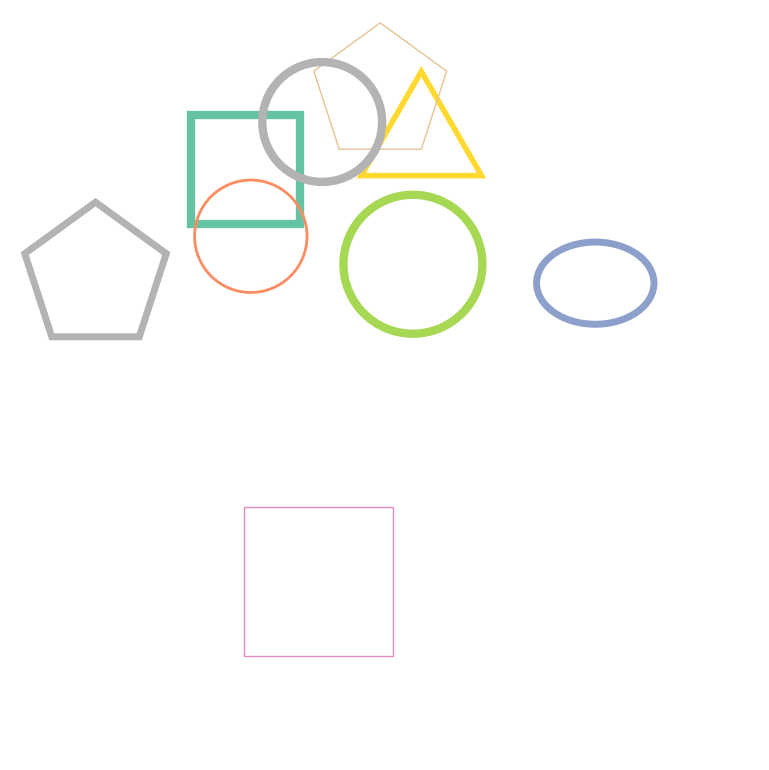[{"shape": "square", "thickness": 3, "radius": 0.35, "center": [0.319, 0.78]}, {"shape": "circle", "thickness": 1, "radius": 0.37, "center": [0.326, 0.693]}, {"shape": "oval", "thickness": 2.5, "radius": 0.38, "center": [0.773, 0.632]}, {"shape": "square", "thickness": 0.5, "radius": 0.48, "center": [0.414, 0.244]}, {"shape": "circle", "thickness": 3, "radius": 0.45, "center": [0.536, 0.657]}, {"shape": "triangle", "thickness": 2, "radius": 0.45, "center": [0.547, 0.817]}, {"shape": "pentagon", "thickness": 0.5, "radius": 0.45, "center": [0.494, 0.88]}, {"shape": "pentagon", "thickness": 2.5, "radius": 0.48, "center": [0.124, 0.641]}, {"shape": "circle", "thickness": 3, "radius": 0.39, "center": [0.418, 0.842]}]